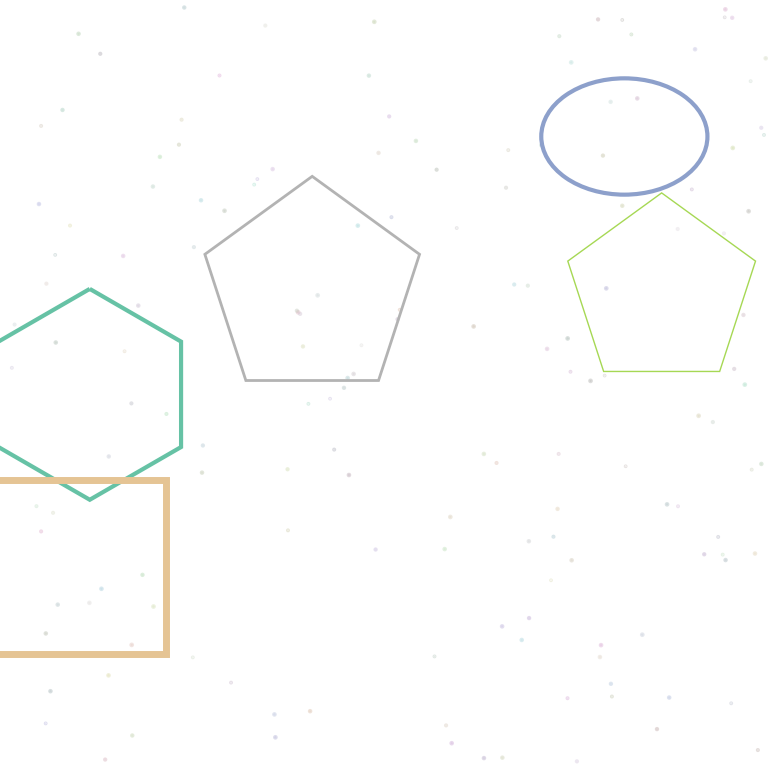[{"shape": "hexagon", "thickness": 1.5, "radius": 0.68, "center": [0.117, 0.488]}, {"shape": "oval", "thickness": 1.5, "radius": 0.54, "center": [0.811, 0.823]}, {"shape": "pentagon", "thickness": 0.5, "radius": 0.64, "center": [0.859, 0.621]}, {"shape": "square", "thickness": 2.5, "radius": 0.57, "center": [0.103, 0.264]}, {"shape": "pentagon", "thickness": 1, "radius": 0.73, "center": [0.405, 0.624]}]